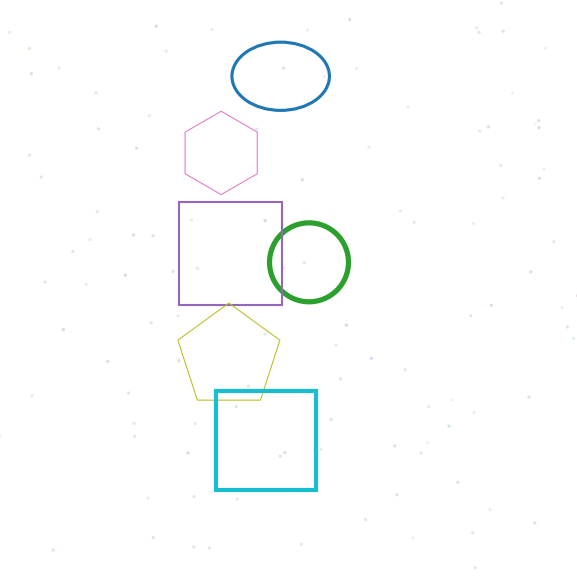[{"shape": "oval", "thickness": 1.5, "radius": 0.42, "center": [0.486, 0.867]}, {"shape": "circle", "thickness": 2.5, "radius": 0.34, "center": [0.535, 0.545]}, {"shape": "square", "thickness": 1, "radius": 0.45, "center": [0.398, 0.56]}, {"shape": "hexagon", "thickness": 0.5, "radius": 0.36, "center": [0.383, 0.734]}, {"shape": "pentagon", "thickness": 0.5, "radius": 0.46, "center": [0.396, 0.381]}, {"shape": "square", "thickness": 2, "radius": 0.43, "center": [0.461, 0.236]}]